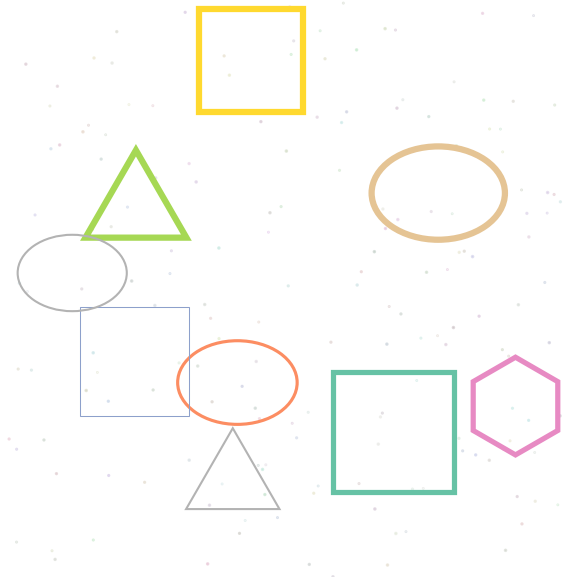[{"shape": "square", "thickness": 2.5, "radius": 0.52, "center": [0.682, 0.251]}, {"shape": "oval", "thickness": 1.5, "radius": 0.52, "center": [0.411, 0.337]}, {"shape": "square", "thickness": 0.5, "radius": 0.47, "center": [0.233, 0.374]}, {"shape": "hexagon", "thickness": 2.5, "radius": 0.42, "center": [0.893, 0.296]}, {"shape": "triangle", "thickness": 3, "radius": 0.5, "center": [0.235, 0.638]}, {"shape": "square", "thickness": 3, "radius": 0.45, "center": [0.435, 0.894]}, {"shape": "oval", "thickness": 3, "radius": 0.58, "center": [0.759, 0.665]}, {"shape": "oval", "thickness": 1, "radius": 0.47, "center": [0.125, 0.526]}, {"shape": "triangle", "thickness": 1, "radius": 0.47, "center": [0.403, 0.164]}]